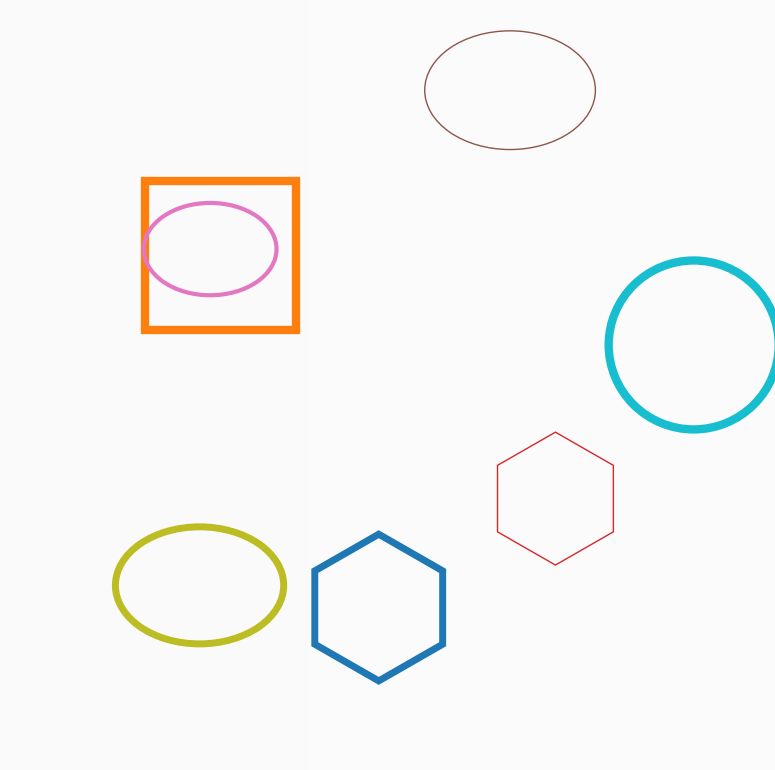[{"shape": "hexagon", "thickness": 2.5, "radius": 0.48, "center": [0.489, 0.211]}, {"shape": "square", "thickness": 3, "radius": 0.49, "center": [0.285, 0.668]}, {"shape": "hexagon", "thickness": 0.5, "radius": 0.43, "center": [0.717, 0.352]}, {"shape": "oval", "thickness": 0.5, "radius": 0.55, "center": [0.658, 0.883]}, {"shape": "oval", "thickness": 1.5, "radius": 0.43, "center": [0.271, 0.676]}, {"shape": "oval", "thickness": 2.5, "radius": 0.54, "center": [0.257, 0.24]}, {"shape": "circle", "thickness": 3, "radius": 0.55, "center": [0.895, 0.552]}]